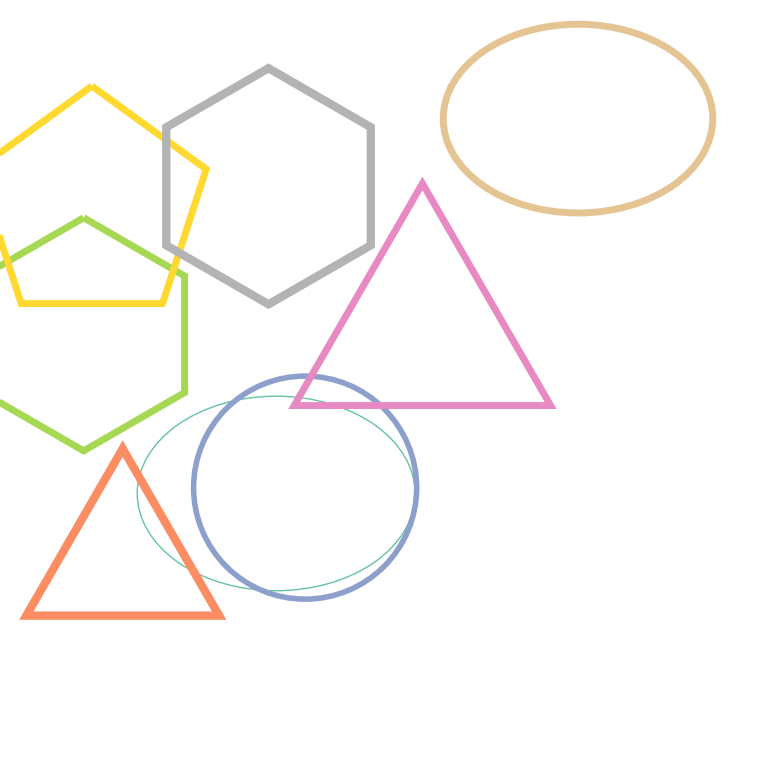[{"shape": "oval", "thickness": 0.5, "radius": 0.9, "center": [0.359, 0.359]}, {"shape": "triangle", "thickness": 3, "radius": 0.72, "center": [0.159, 0.273]}, {"shape": "circle", "thickness": 2, "radius": 0.72, "center": [0.396, 0.367]}, {"shape": "triangle", "thickness": 2.5, "radius": 0.96, "center": [0.549, 0.569]}, {"shape": "hexagon", "thickness": 2.5, "radius": 0.76, "center": [0.109, 0.566]}, {"shape": "pentagon", "thickness": 2.5, "radius": 0.78, "center": [0.119, 0.732]}, {"shape": "oval", "thickness": 2.5, "radius": 0.88, "center": [0.751, 0.846]}, {"shape": "hexagon", "thickness": 3, "radius": 0.77, "center": [0.349, 0.758]}]